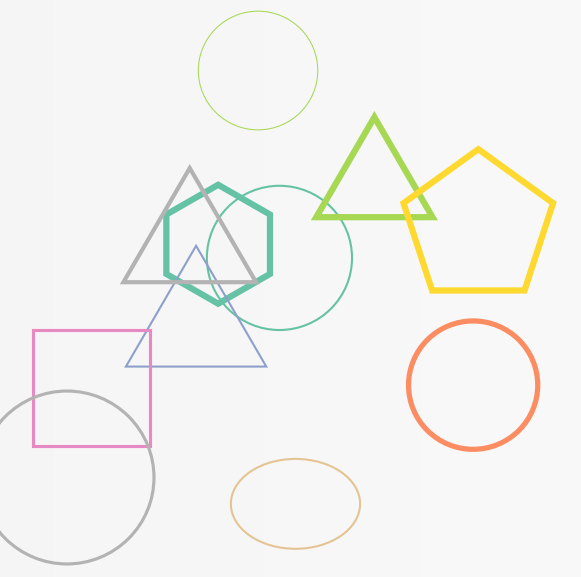[{"shape": "circle", "thickness": 1, "radius": 0.62, "center": [0.481, 0.553]}, {"shape": "hexagon", "thickness": 3, "radius": 0.51, "center": [0.375, 0.576]}, {"shape": "circle", "thickness": 2.5, "radius": 0.56, "center": [0.814, 0.332]}, {"shape": "triangle", "thickness": 1, "radius": 0.7, "center": [0.337, 0.434]}, {"shape": "square", "thickness": 1.5, "radius": 0.5, "center": [0.157, 0.327]}, {"shape": "circle", "thickness": 0.5, "radius": 0.51, "center": [0.444, 0.877]}, {"shape": "triangle", "thickness": 3, "radius": 0.58, "center": [0.644, 0.681]}, {"shape": "pentagon", "thickness": 3, "radius": 0.68, "center": [0.823, 0.606]}, {"shape": "oval", "thickness": 1, "radius": 0.56, "center": [0.508, 0.127]}, {"shape": "circle", "thickness": 1.5, "radius": 0.75, "center": [0.115, 0.172]}, {"shape": "triangle", "thickness": 2, "radius": 0.66, "center": [0.326, 0.576]}]